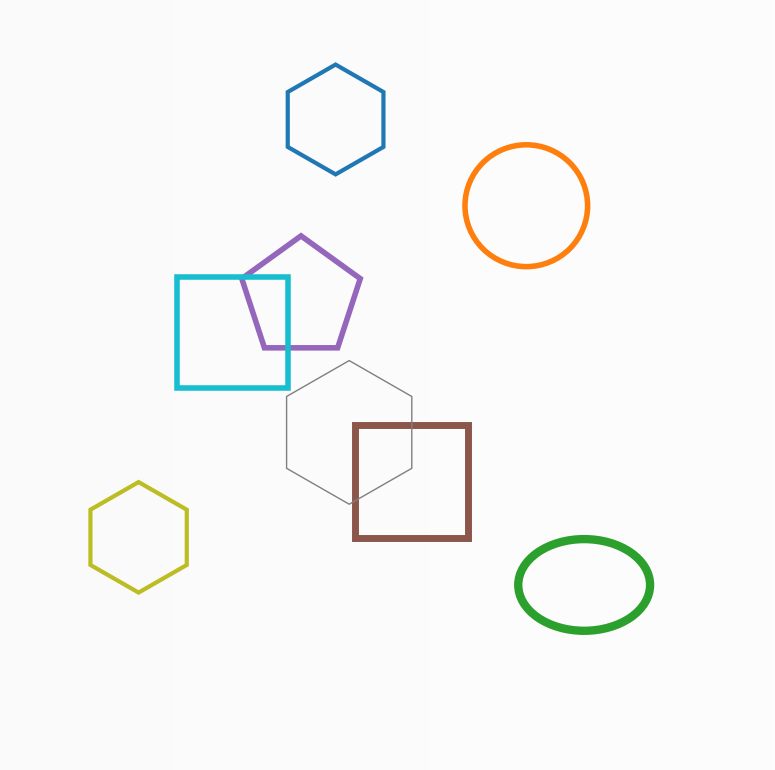[{"shape": "hexagon", "thickness": 1.5, "radius": 0.36, "center": [0.433, 0.845]}, {"shape": "circle", "thickness": 2, "radius": 0.4, "center": [0.679, 0.733]}, {"shape": "oval", "thickness": 3, "radius": 0.43, "center": [0.754, 0.24]}, {"shape": "pentagon", "thickness": 2, "radius": 0.4, "center": [0.388, 0.613]}, {"shape": "square", "thickness": 2.5, "radius": 0.37, "center": [0.531, 0.375]}, {"shape": "hexagon", "thickness": 0.5, "radius": 0.47, "center": [0.451, 0.438]}, {"shape": "hexagon", "thickness": 1.5, "radius": 0.36, "center": [0.179, 0.302]}, {"shape": "square", "thickness": 2, "radius": 0.36, "center": [0.3, 0.569]}]